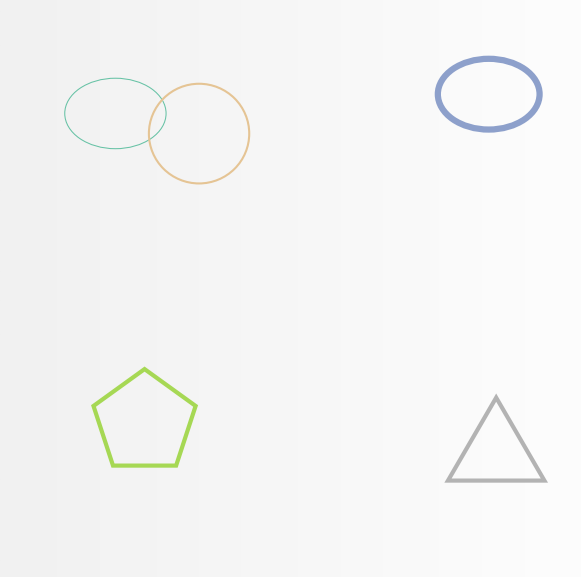[{"shape": "oval", "thickness": 0.5, "radius": 0.44, "center": [0.199, 0.803]}, {"shape": "oval", "thickness": 3, "radius": 0.44, "center": [0.841, 0.836]}, {"shape": "pentagon", "thickness": 2, "radius": 0.46, "center": [0.249, 0.268]}, {"shape": "circle", "thickness": 1, "radius": 0.43, "center": [0.342, 0.768]}, {"shape": "triangle", "thickness": 2, "radius": 0.48, "center": [0.854, 0.215]}]